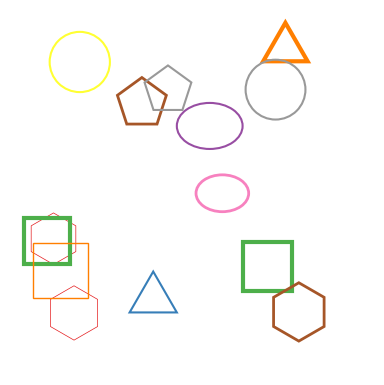[{"shape": "hexagon", "thickness": 0.5, "radius": 0.35, "center": [0.192, 0.187]}, {"shape": "hexagon", "thickness": 0.5, "radius": 0.33, "center": [0.139, 0.38]}, {"shape": "triangle", "thickness": 1.5, "radius": 0.35, "center": [0.398, 0.224]}, {"shape": "square", "thickness": 3, "radius": 0.3, "center": [0.122, 0.375]}, {"shape": "square", "thickness": 3, "radius": 0.32, "center": [0.695, 0.308]}, {"shape": "oval", "thickness": 1.5, "radius": 0.43, "center": [0.545, 0.673]}, {"shape": "triangle", "thickness": 3, "radius": 0.33, "center": [0.741, 0.874]}, {"shape": "square", "thickness": 1, "radius": 0.36, "center": [0.157, 0.296]}, {"shape": "circle", "thickness": 1.5, "radius": 0.39, "center": [0.207, 0.839]}, {"shape": "hexagon", "thickness": 2, "radius": 0.38, "center": [0.776, 0.19]}, {"shape": "pentagon", "thickness": 2, "radius": 0.33, "center": [0.369, 0.732]}, {"shape": "oval", "thickness": 2, "radius": 0.34, "center": [0.578, 0.498]}, {"shape": "pentagon", "thickness": 1.5, "radius": 0.32, "center": [0.436, 0.766]}, {"shape": "circle", "thickness": 1.5, "radius": 0.39, "center": [0.716, 0.767]}]